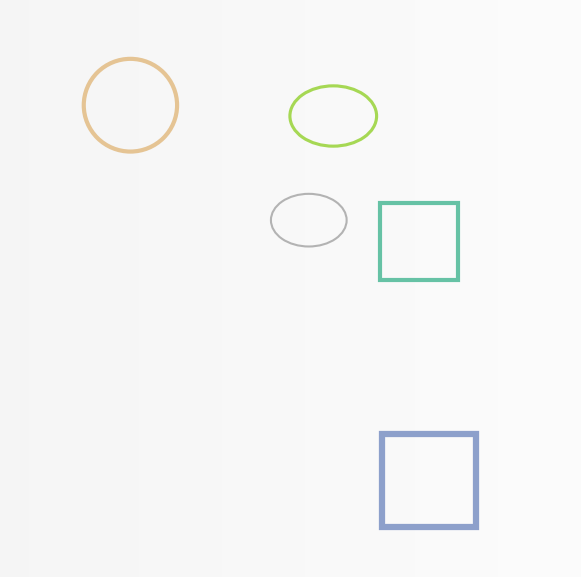[{"shape": "square", "thickness": 2, "radius": 0.34, "center": [0.721, 0.581]}, {"shape": "square", "thickness": 3, "radius": 0.41, "center": [0.738, 0.167]}, {"shape": "oval", "thickness": 1.5, "radius": 0.37, "center": [0.573, 0.798]}, {"shape": "circle", "thickness": 2, "radius": 0.4, "center": [0.224, 0.817]}, {"shape": "oval", "thickness": 1, "radius": 0.33, "center": [0.531, 0.618]}]